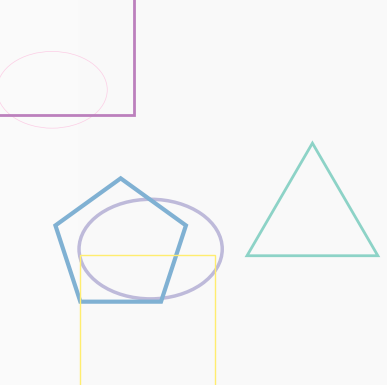[{"shape": "triangle", "thickness": 2, "radius": 0.97, "center": [0.806, 0.433]}, {"shape": "oval", "thickness": 2.5, "radius": 0.92, "center": [0.389, 0.353]}, {"shape": "pentagon", "thickness": 3, "radius": 0.89, "center": [0.311, 0.36]}, {"shape": "oval", "thickness": 0.5, "radius": 0.71, "center": [0.134, 0.767]}, {"shape": "square", "thickness": 2, "radius": 0.89, "center": [0.168, 0.878]}, {"shape": "square", "thickness": 1, "radius": 0.87, "center": [0.381, 0.164]}]